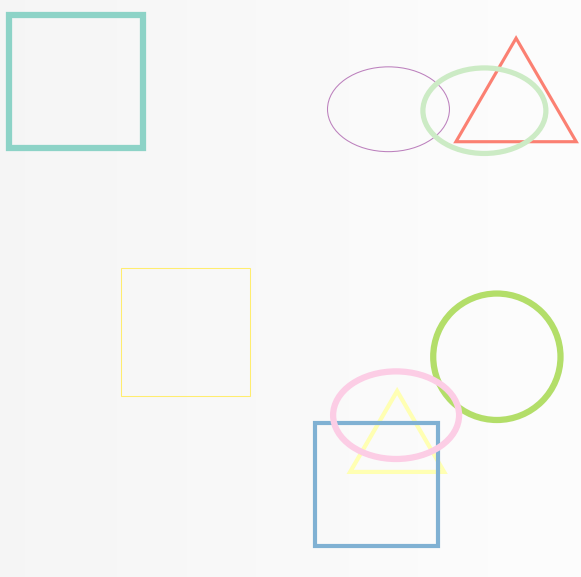[{"shape": "square", "thickness": 3, "radius": 0.58, "center": [0.131, 0.857]}, {"shape": "triangle", "thickness": 2, "radius": 0.47, "center": [0.683, 0.229]}, {"shape": "triangle", "thickness": 1.5, "radius": 0.6, "center": [0.888, 0.813]}, {"shape": "square", "thickness": 2, "radius": 0.53, "center": [0.648, 0.16]}, {"shape": "circle", "thickness": 3, "radius": 0.55, "center": [0.855, 0.381]}, {"shape": "oval", "thickness": 3, "radius": 0.54, "center": [0.681, 0.28]}, {"shape": "oval", "thickness": 0.5, "radius": 0.52, "center": [0.668, 0.81]}, {"shape": "oval", "thickness": 2.5, "radius": 0.53, "center": [0.833, 0.807]}, {"shape": "square", "thickness": 0.5, "radius": 0.56, "center": [0.319, 0.425]}]